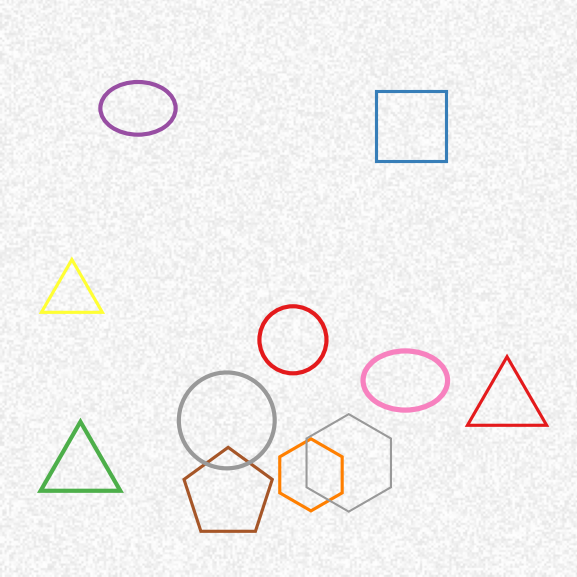[{"shape": "triangle", "thickness": 1.5, "radius": 0.4, "center": [0.878, 0.302]}, {"shape": "circle", "thickness": 2, "radius": 0.29, "center": [0.507, 0.411]}, {"shape": "square", "thickness": 1.5, "radius": 0.3, "center": [0.711, 0.781]}, {"shape": "triangle", "thickness": 2, "radius": 0.4, "center": [0.139, 0.189]}, {"shape": "oval", "thickness": 2, "radius": 0.33, "center": [0.239, 0.812]}, {"shape": "hexagon", "thickness": 1.5, "radius": 0.31, "center": [0.538, 0.177]}, {"shape": "triangle", "thickness": 1.5, "radius": 0.3, "center": [0.124, 0.489]}, {"shape": "pentagon", "thickness": 1.5, "radius": 0.4, "center": [0.395, 0.144]}, {"shape": "oval", "thickness": 2.5, "radius": 0.37, "center": [0.702, 0.34]}, {"shape": "hexagon", "thickness": 1, "radius": 0.42, "center": [0.604, 0.198]}, {"shape": "circle", "thickness": 2, "radius": 0.41, "center": [0.393, 0.271]}]